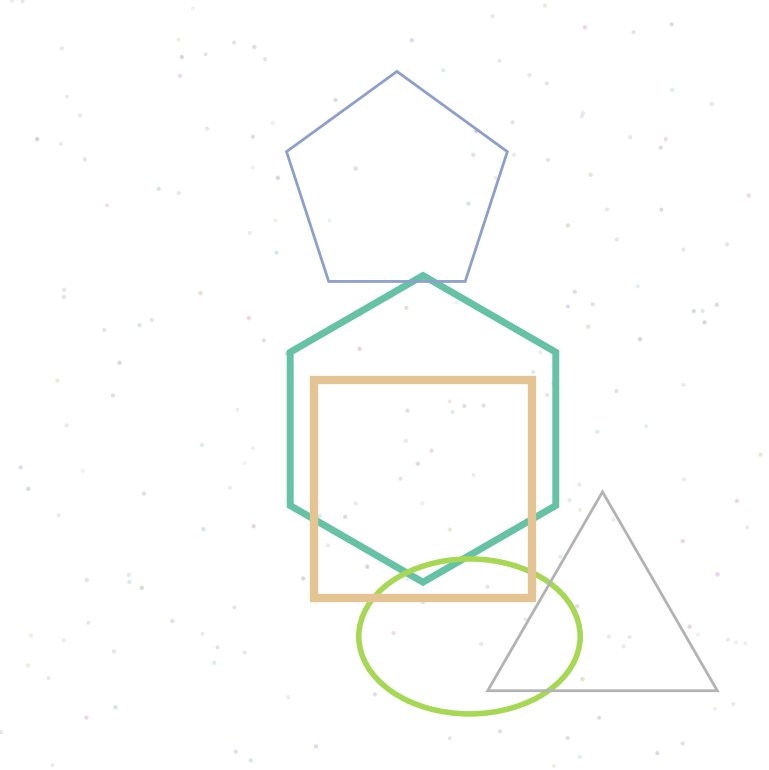[{"shape": "hexagon", "thickness": 2.5, "radius": 1.0, "center": [0.549, 0.443]}, {"shape": "pentagon", "thickness": 1, "radius": 0.75, "center": [0.516, 0.756]}, {"shape": "oval", "thickness": 2, "radius": 0.72, "center": [0.61, 0.173]}, {"shape": "square", "thickness": 3, "radius": 0.71, "center": [0.549, 0.365]}, {"shape": "triangle", "thickness": 1, "radius": 0.86, "center": [0.782, 0.189]}]